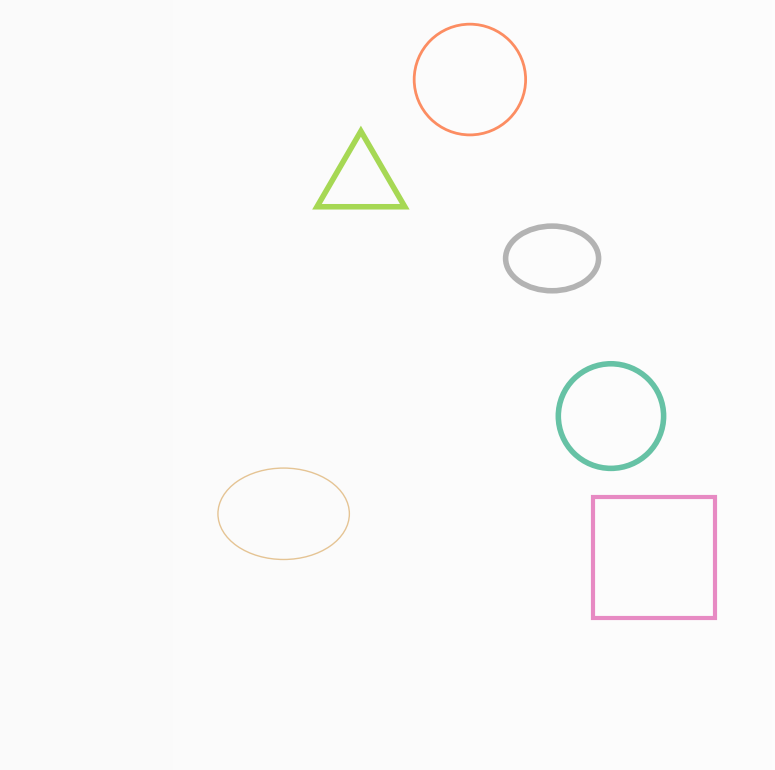[{"shape": "circle", "thickness": 2, "radius": 0.34, "center": [0.788, 0.46]}, {"shape": "circle", "thickness": 1, "radius": 0.36, "center": [0.606, 0.897]}, {"shape": "square", "thickness": 1.5, "radius": 0.39, "center": [0.844, 0.277]}, {"shape": "triangle", "thickness": 2, "radius": 0.33, "center": [0.466, 0.764]}, {"shape": "oval", "thickness": 0.5, "radius": 0.42, "center": [0.366, 0.333]}, {"shape": "oval", "thickness": 2, "radius": 0.3, "center": [0.712, 0.664]}]